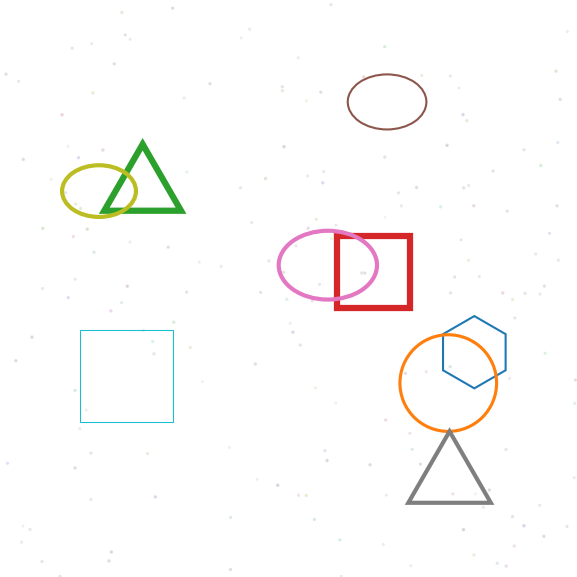[{"shape": "hexagon", "thickness": 1, "radius": 0.31, "center": [0.821, 0.389]}, {"shape": "circle", "thickness": 1.5, "radius": 0.42, "center": [0.776, 0.336]}, {"shape": "triangle", "thickness": 3, "radius": 0.38, "center": [0.247, 0.673]}, {"shape": "square", "thickness": 3, "radius": 0.31, "center": [0.647, 0.528]}, {"shape": "oval", "thickness": 1, "radius": 0.34, "center": [0.67, 0.823]}, {"shape": "oval", "thickness": 2, "radius": 0.43, "center": [0.568, 0.54]}, {"shape": "triangle", "thickness": 2, "radius": 0.41, "center": [0.778, 0.17]}, {"shape": "oval", "thickness": 2, "radius": 0.32, "center": [0.171, 0.668]}, {"shape": "square", "thickness": 0.5, "radius": 0.4, "center": [0.219, 0.348]}]